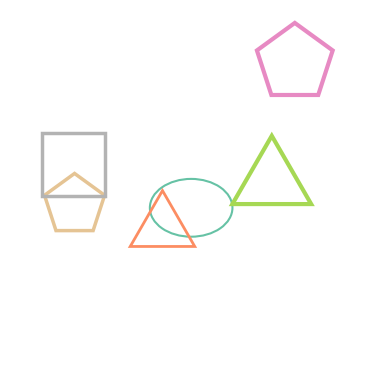[{"shape": "oval", "thickness": 1.5, "radius": 0.54, "center": [0.497, 0.46]}, {"shape": "triangle", "thickness": 2, "radius": 0.48, "center": [0.422, 0.408]}, {"shape": "pentagon", "thickness": 3, "radius": 0.52, "center": [0.766, 0.837]}, {"shape": "triangle", "thickness": 3, "radius": 0.59, "center": [0.706, 0.529]}, {"shape": "pentagon", "thickness": 2.5, "radius": 0.41, "center": [0.194, 0.467]}, {"shape": "square", "thickness": 2.5, "radius": 0.41, "center": [0.19, 0.573]}]